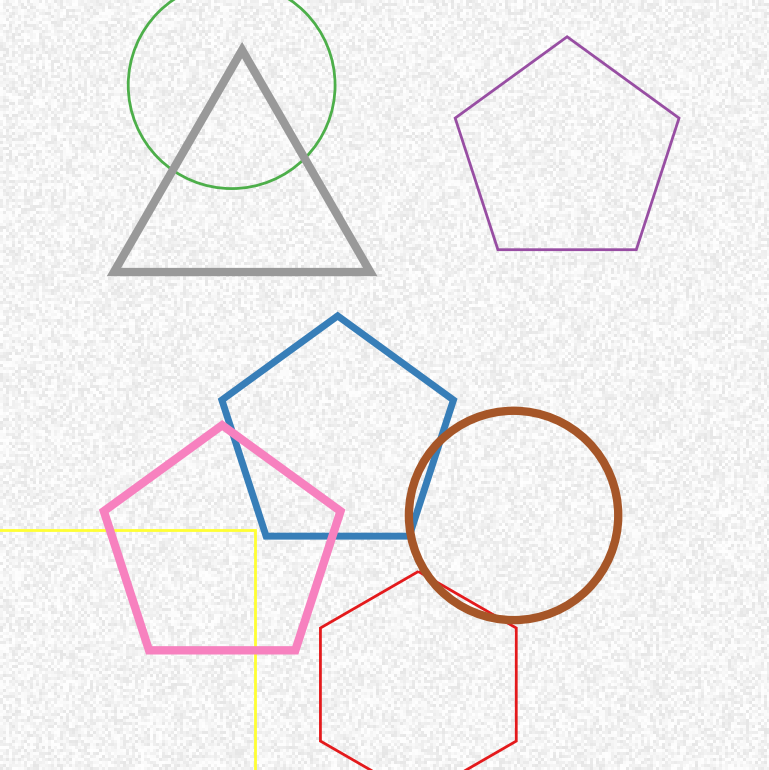[{"shape": "hexagon", "thickness": 1, "radius": 0.73, "center": [0.543, 0.111]}, {"shape": "pentagon", "thickness": 2.5, "radius": 0.79, "center": [0.439, 0.432]}, {"shape": "circle", "thickness": 1, "radius": 0.67, "center": [0.301, 0.889]}, {"shape": "pentagon", "thickness": 1, "radius": 0.76, "center": [0.736, 0.799]}, {"shape": "square", "thickness": 1, "radius": 0.98, "center": [0.134, 0.115]}, {"shape": "circle", "thickness": 3, "radius": 0.68, "center": [0.667, 0.331]}, {"shape": "pentagon", "thickness": 3, "radius": 0.81, "center": [0.289, 0.286]}, {"shape": "triangle", "thickness": 3, "radius": 0.96, "center": [0.314, 0.743]}]